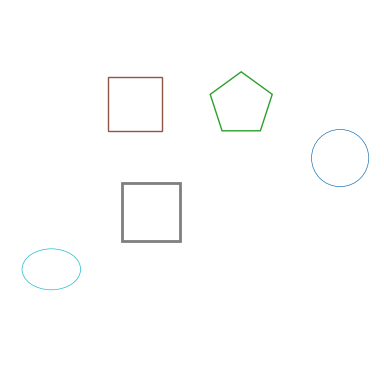[{"shape": "circle", "thickness": 0.5, "radius": 0.37, "center": [0.883, 0.589]}, {"shape": "pentagon", "thickness": 1, "radius": 0.42, "center": [0.627, 0.729]}, {"shape": "square", "thickness": 1, "radius": 0.35, "center": [0.351, 0.73]}, {"shape": "square", "thickness": 2, "radius": 0.38, "center": [0.393, 0.45]}, {"shape": "oval", "thickness": 0.5, "radius": 0.38, "center": [0.133, 0.3]}]